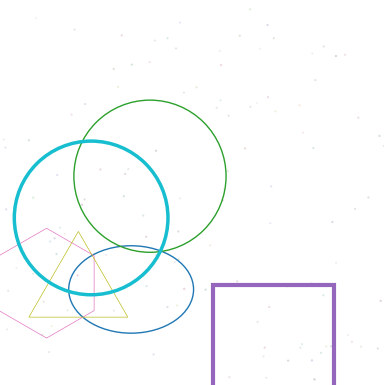[{"shape": "oval", "thickness": 1, "radius": 0.81, "center": [0.341, 0.248]}, {"shape": "circle", "thickness": 1, "radius": 0.99, "center": [0.39, 0.542]}, {"shape": "square", "thickness": 3, "radius": 0.79, "center": [0.711, 0.103]}, {"shape": "hexagon", "thickness": 0.5, "radius": 0.71, "center": [0.121, 0.265]}, {"shape": "triangle", "thickness": 0.5, "radius": 0.74, "center": [0.204, 0.25]}, {"shape": "circle", "thickness": 2.5, "radius": 1.0, "center": [0.237, 0.434]}]